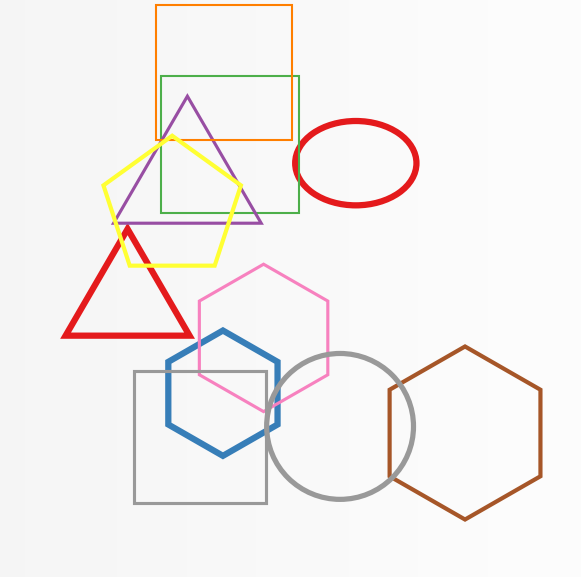[{"shape": "triangle", "thickness": 3, "radius": 0.62, "center": [0.219, 0.479]}, {"shape": "oval", "thickness": 3, "radius": 0.52, "center": [0.612, 0.717]}, {"shape": "hexagon", "thickness": 3, "radius": 0.54, "center": [0.384, 0.318]}, {"shape": "square", "thickness": 1, "radius": 0.59, "center": [0.395, 0.75]}, {"shape": "triangle", "thickness": 1.5, "radius": 0.73, "center": [0.322, 0.686]}, {"shape": "square", "thickness": 1, "radius": 0.58, "center": [0.386, 0.873]}, {"shape": "pentagon", "thickness": 2, "radius": 0.62, "center": [0.296, 0.64]}, {"shape": "hexagon", "thickness": 2, "radius": 0.75, "center": [0.8, 0.249]}, {"shape": "hexagon", "thickness": 1.5, "radius": 0.64, "center": [0.453, 0.414]}, {"shape": "square", "thickness": 1.5, "radius": 0.57, "center": [0.343, 0.242]}, {"shape": "circle", "thickness": 2.5, "radius": 0.63, "center": [0.585, 0.261]}]